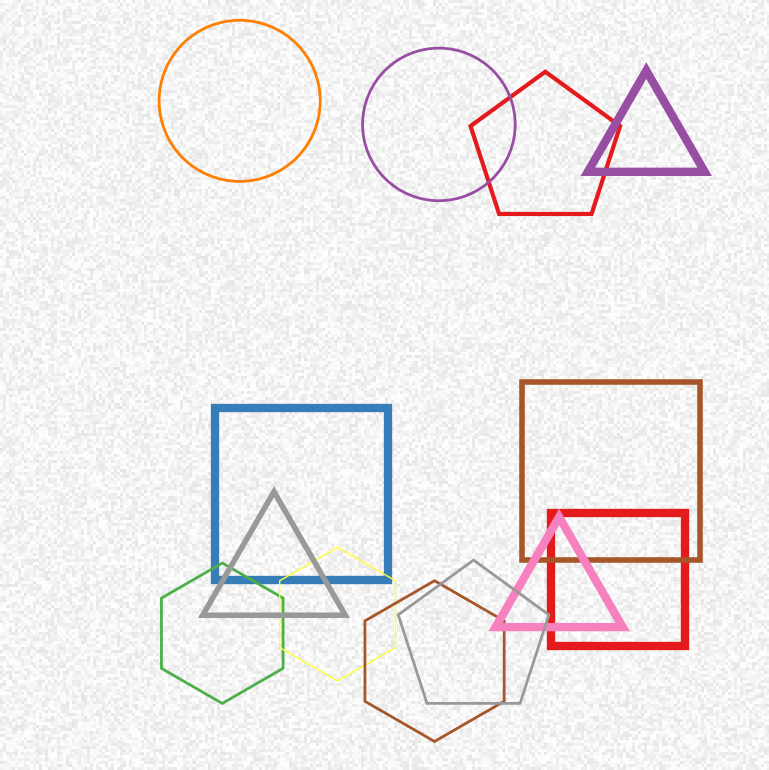[{"shape": "square", "thickness": 3, "radius": 0.43, "center": [0.803, 0.247]}, {"shape": "pentagon", "thickness": 1.5, "radius": 0.51, "center": [0.708, 0.805]}, {"shape": "square", "thickness": 3, "radius": 0.56, "center": [0.392, 0.358]}, {"shape": "hexagon", "thickness": 1, "radius": 0.46, "center": [0.289, 0.178]}, {"shape": "triangle", "thickness": 3, "radius": 0.44, "center": [0.839, 0.821]}, {"shape": "circle", "thickness": 1, "radius": 0.5, "center": [0.57, 0.838]}, {"shape": "circle", "thickness": 1, "radius": 0.52, "center": [0.311, 0.869]}, {"shape": "hexagon", "thickness": 0.5, "radius": 0.43, "center": [0.438, 0.202]}, {"shape": "hexagon", "thickness": 1, "radius": 0.52, "center": [0.564, 0.141]}, {"shape": "square", "thickness": 2, "radius": 0.58, "center": [0.793, 0.388]}, {"shape": "triangle", "thickness": 3, "radius": 0.48, "center": [0.726, 0.233]}, {"shape": "triangle", "thickness": 2, "radius": 0.53, "center": [0.356, 0.254]}, {"shape": "pentagon", "thickness": 1, "radius": 0.51, "center": [0.615, 0.17]}]